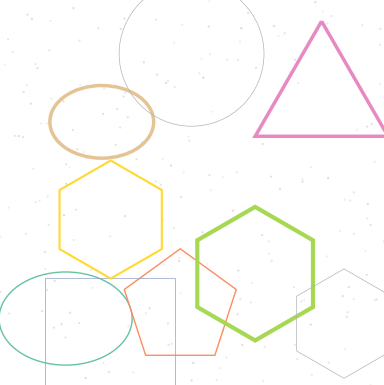[{"shape": "oval", "thickness": 1, "radius": 0.86, "center": [0.17, 0.173]}, {"shape": "pentagon", "thickness": 1, "radius": 0.76, "center": [0.468, 0.201]}, {"shape": "square", "thickness": 0.5, "radius": 0.84, "center": [0.287, 0.109]}, {"shape": "triangle", "thickness": 2.5, "radius": 1.0, "center": [0.835, 0.746]}, {"shape": "hexagon", "thickness": 3, "radius": 0.87, "center": [0.663, 0.289]}, {"shape": "hexagon", "thickness": 1.5, "radius": 0.77, "center": [0.288, 0.43]}, {"shape": "oval", "thickness": 2.5, "radius": 0.67, "center": [0.264, 0.684]}, {"shape": "circle", "thickness": 0.5, "radius": 0.94, "center": [0.498, 0.86]}, {"shape": "hexagon", "thickness": 0.5, "radius": 0.71, "center": [0.894, 0.16]}]